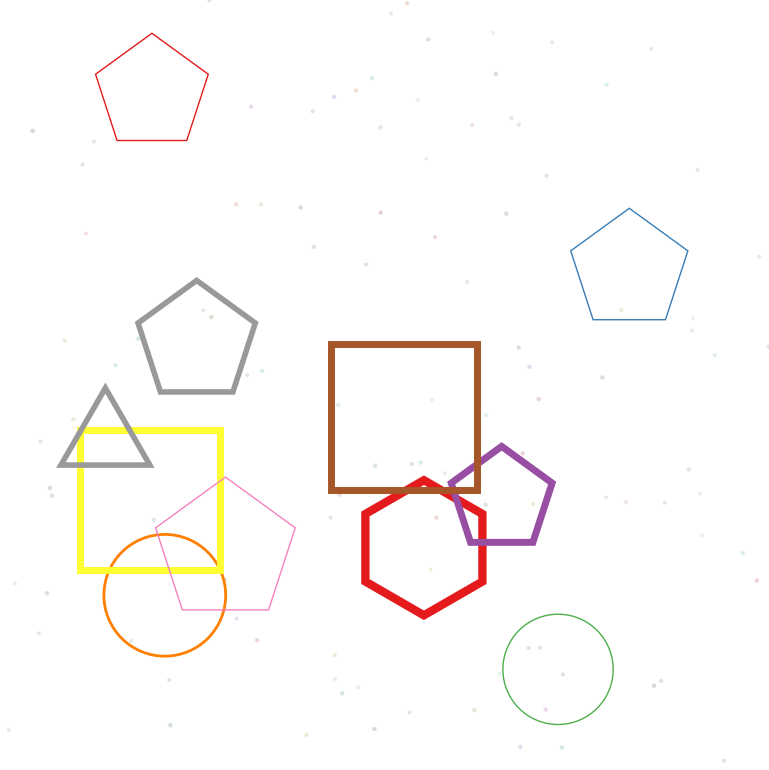[{"shape": "pentagon", "thickness": 0.5, "radius": 0.38, "center": [0.197, 0.88]}, {"shape": "hexagon", "thickness": 3, "radius": 0.44, "center": [0.551, 0.289]}, {"shape": "pentagon", "thickness": 0.5, "radius": 0.4, "center": [0.817, 0.649]}, {"shape": "circle", "thickness": 0.5, "radius": 0.36, "center": [0.725, 0.131]}, {"shape": "pentagon", "thickness": 2.5, "radius": 0.34, "center": [0.652, 0.351]}, {"shape": "circle", "thickness": 1, "radius": 0.4, "center": [0.214, 0.227]}, {"shape": "square", "thickness": 2.5, "radius": 0.46, "center": [0.195, 0.35]}, {"shape": "square", "thickness": 2.5, "radius": 0.47, "center": [0.525, 0.459]}, {"shape": "pentagon", "thickness": 0.5, "radius": 0.48, "center": [0.293, 0.285]}, {"shape": "pentagon", "thickness": 2, "radius": 0.4, "center": [0.255, 0.556]}, {"shape": "triangle", "thickness": 2, "radius": 0.33, "center": [0.137, 0.429]}]